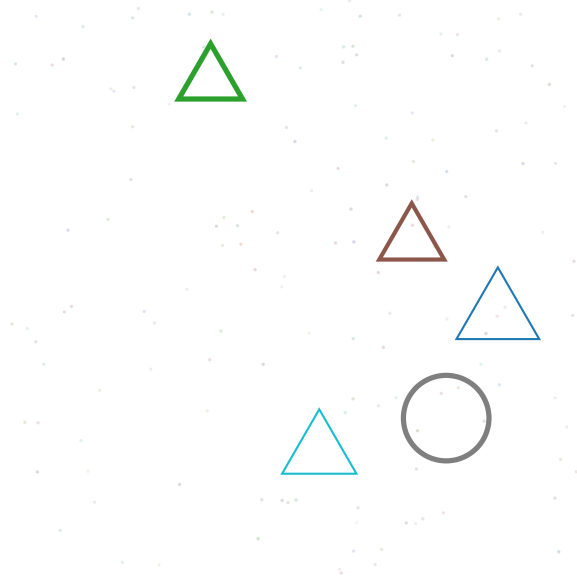[{"shape": "triangle", "thickness": 1, "radius": 0.41, "center": [0.862, 0.453]}, {"shape": "triangle", "thickness": 2.5, "radius": 0.32, "center": [0.365, 0.86]}, {"shape": "triangle", "thickness": 2, "radius": 0.32, "center": [0.713, 0.582]}, {"shape": "circle", "thickness": 2.5, "radius": 0.37, "center": [0.773, 0.275]}, {"shape": "triangle", "thickness": 1, "radius": 0.37, "center": [0.553, 0.216]}]